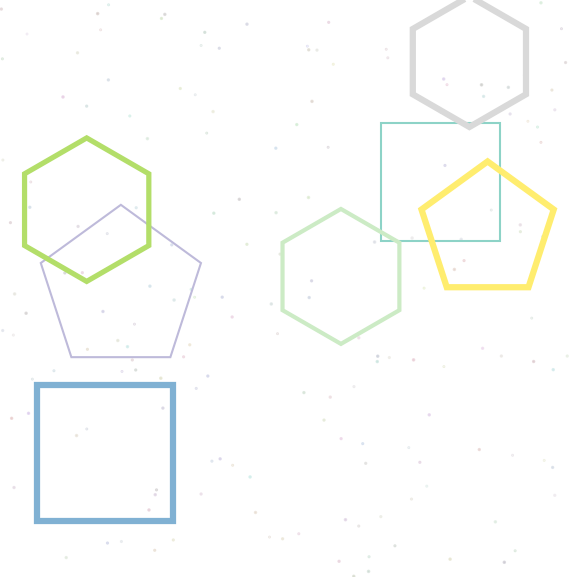[{"shape": "square", "thickness": 1, "radius": 0.51, "center": [0.762, 0.684]}, {"shape": "pentagon", "thickness": 1, "radius": 0.73, "center": [0.209, 0.499]}, {"shape": "square", "thickness": 3, "radius": 0.59, "center": [0.181, 0.215]}, {"shape": "hexagon", "thickness": 2.5, "radius": 0.62, "center": [0.15, 0.636]}, {"shape": "hexagon", "thickness": 3, "radius": 0.57, "center": [0.813, 0.892]}, {"shape": "hexagon", "thickness": 2, "radius": 0.58, "center": [0.59, 0.52]}, {"shape": "pentagon", "thickness": 3, "radius": 0.6, "center": [0.844, 0.599]}]